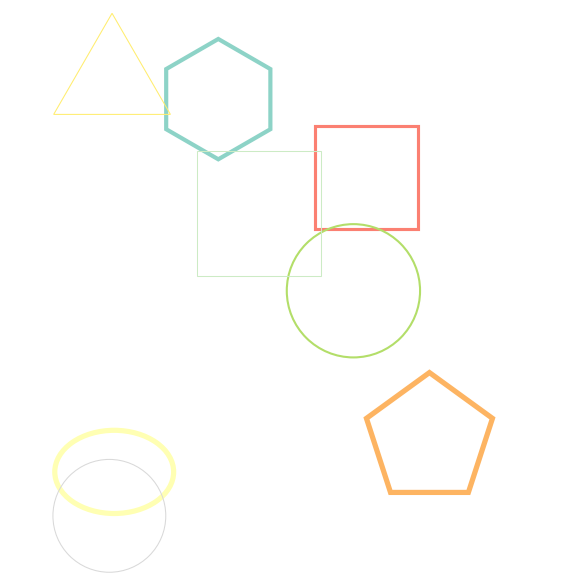[{"shape": "hexagon", "thickness": 2, "radius": 0.52, "center": [0.378, 0.827]}, {"shape": "oval", "thickness": 2.5, "radius": 0.51, "center": [0.198, 0.182]}, {"shape": "square", "thickness": 1.5, "radius": 0.44, "center": [0.635, 0.692]}, {"shape": "pentagon", "thickness": 2.5, "radius": 0.57, "center": [0.744, 0.239]}, {"shape": "circle", "thickness": 1, "radius": 0.58, "center": [0.612, 0.496]}, {"shape": "circle", "thickness": 0.5, "radius": 0.49, "center": [0.189, 0.106]}, {"shape": "square", "thickness": 0.5, "radius": 0.54, "center": [0.448, 0.629]}, {"shape": "triangle", "thickness": 0.5, "radius": 0.58, "center": [0.194, 0.859]}]